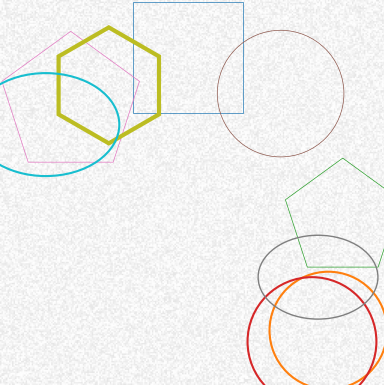[{"shape": "square", "thickness": 0.5, "radius": 0.72, "center": [0.488, 0.851]}, {"shape": "circle", "thickness": 1.5, "radius": 0.76, "center": [0.853, 0.142]}, {"shape": "pentagon", "thickness": 0.5, "radius": 0.78, "center": [0.89, 0.433]}, {"shape": "circle", "thickness": 1.5, "radius": 0.84, "center": [0.81, 0.113]}, {"shape": "circle", "thickness": 0.5, "radius": 0.82, "center": [0.729, 0.757]}, {"shape": "pentagon", "thickness": 0.5, "radius": 0.94, "center": [0.184, 0.731]}, {"shape": "oval", "thickness": 1, "radius": 0.78, "center": [0.826, 0.28]}, {"shape": "hexagon", "thickness": 3, "radius": 0.75, "center": [0.283, 0.778]}, {"shape": "oval", "thickness": 1.5, "radius": 0.96, "center": [0.119, 0.676]}]